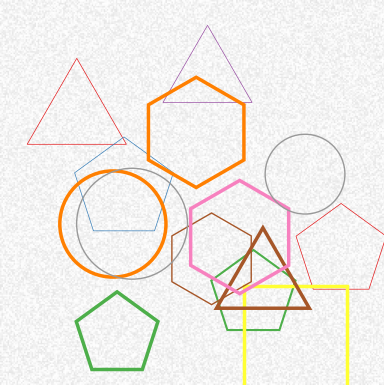[{"shape": "pentagon", "thickness": 0.5, "radius": 0.62, "center": [0.886, 0.348]}, {"shape": "triangle", "thickness": 0.5, "radius": 0.74, "center": [0.199, 0.7]}, {"shape": "pentagon", "thickness": 0.5, "radius": 0.67, "center": [0.322, 0.51]}, {"shape": "pentagon", "thickness": 1.5, "radius": 0.58, "center": [0.658, 0.236]}, {"shape": "pentagon", "thickness": 2.5, "radius": 0.56, "center": [0.304, 0.13]}, {"shape": "triangle", "thickness": 0.5, "radius": 0.67, "center": [0.539, 0.801]}, {"shape": "hexagon", "thickness": 2.5, "radius": 0.72, "center": [0.51, 0.656]}, {"shape": "circle", "thickness": 2.5, "radius": 0.69, "center": [0.293, 0.418]}, {"shape": "square", "thickness": 2.5, "radius": 0.67, "center": [0.768, 0.121]}, {"shape": "hexagon", "thickness": 1, "radius": 0.59, "center": [0.55, 0.328]}, {"shape": "triangle", "thickness": 2.5, "radius": 0.7, "center": [0.683, 0.269]}, {"shape": "hexagon", "thickness": 2.5, "radius": 0.74, "center": [0.623, 0.384]}, {"shape": "circle", "thickness": 1, "radius": 0.52, "center": [0.792, 0.548]}, {"shape": "circle", "thickness": 1, "radius": 0.72, "center": [0.343, 0.419]}]